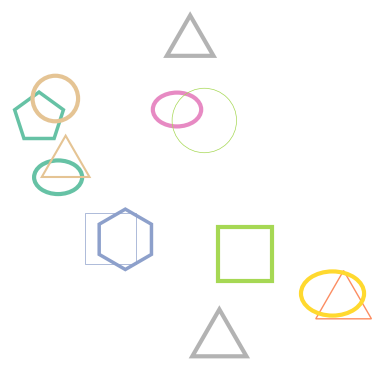[{"shape": "oval", "thickness": 3, "radius": 0.31, "center": [0.151, 0.54]}, {"shape": "pentagon", "thickness": 2.5, "radius": 0.33, "center": [0.101, 0.694]}, {"shape": "triangle", "thickness": 1, "radius": 0.42, "center": [0.892, 0.214]}, {"shape": "square", "thickness": 0.5, "radius": 0.33, "center": [0.286, 0.381]}, {"shape": "hexagon", "thickness": 2.5, "radius": 0.39, "center": [0.326, 0.378]}, {"shape": "oval", "thickness": 3, "radius": 0.31, "center": [0.46, 0.716]}, {"shape": "circle", "thickness": 0.5, "radius": 0.42, "center": [0.531, 0.687]}, {"shape": "square", "thickness": 3, "radius": 0.35, "center": [0.636, 0.341]}, {"shape": "oval", "thickness": 3, "radius": 0.41, "center": [0.864, 0.238]}, {"shape": "circle", "thickness": 3, "radius": 0.3, "center": [0.144, 0.744]}, {"shape": "triangle", "thickness": 1.5, "radius": 0.36, "center": [0.17, 0.576]}, {"shape": "triangle", "thickness": 3, "radius": 0.41, "center": [0.57, 0.115]}, {"shape": "triangle", "thickness": 3, "radius": 0.35, "center": [0.494, 0.89]}]